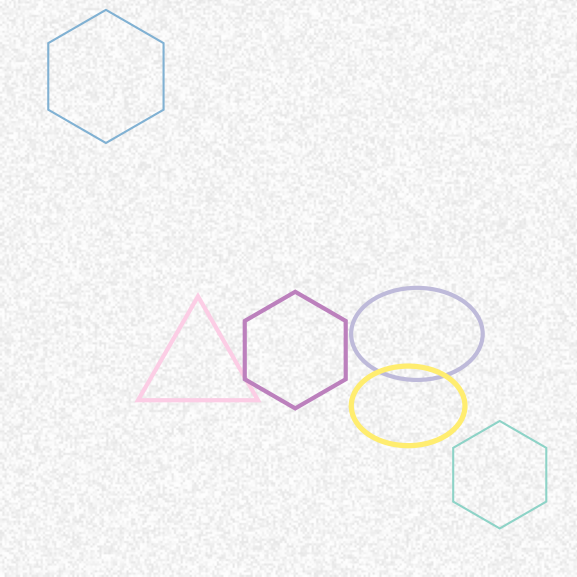[{"shape": "hexagon", "thickness": 1, "radius": 0.47, "center": [0.865, 0.177]}, {"shape": "oval", "thickness": 2, "radius": 0.57, "center": [0.722, 0.421]}, {"shape": "hexagon", "thickness": 1, "radius": 0.58, "center": [0.183, 0.867]}, {"shape": "triangle", "thickness": 2, "radius": 0.6, "center": [0.343, 0.366]}, {"shape": "hexagon", "thickness": 2, "radius": 0.5, "center": [0.511, 0.393]}, {"shape": "oval", "thickness": 2.5, "radius": 0.49, "center": [0.707, 0.296]}]